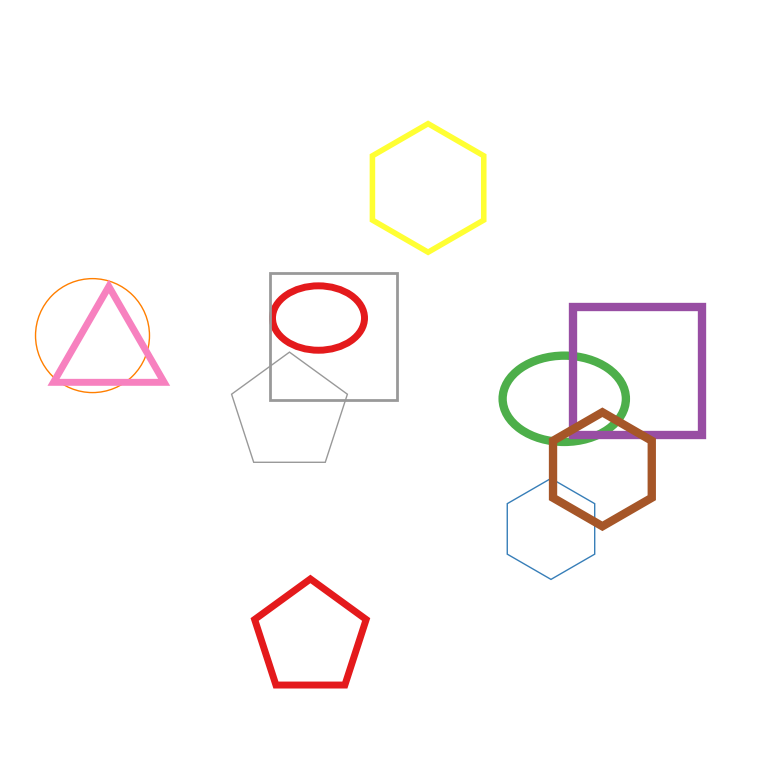[{"shape": "pentagon", "thickness": 2.5, "radius": 0.38, "center": [0.403, 0.172]}, {"shape": "oval", "thickness": 2.5, "radius": 0.3, "center": [0.414, 0.587]}, {"shape": "hexagon", "thickness": 0.5, "radius": 0.33, "center": [0.716, 0.313]}, {"shape": "oval", "thickness": 3, "radius": 0.4, "center": [0.733, 0.482]}, {"shape": "square", "thickness": 3, "radius": 0.42, "center": [0.828, 0.518]}, {"shape": "circle", "thickness": 0.5, "radius": 0.37, "center": [0.12, 0.564]}, {"shape": "hexagon", "thickness": 2, "radius": 0.42, "center": [0.556, 0.756]}, {"shape": "hexagon", "thickness": 3, "radius": 0.37, "center": [0.782, 0.391]}, {"shape": "triangle", "thickness": 2.5, "radius": 0.41, "center": [0.141, 0.545]}, {"shape": "pentagon", "thickness": 0.5, "radius": 0.4, "center": [0.376, 0.464]}, {"shape": "square", "thickness": 1, "radius": 0.41, "center": [0.433, 0.563]}]